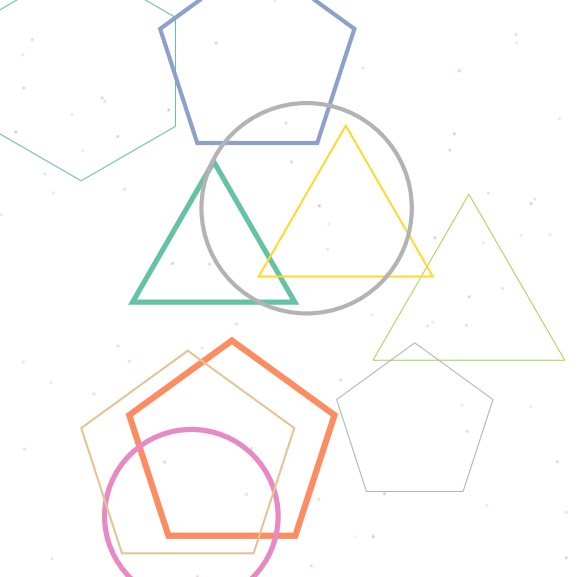[{"shape": "triangle", "thickness": 2.5, "radius": 0.81, "center": [0.37, 0.557]}, {"shape": "hexagon", "thickness": 0.5, "radius": 0.94, "center": [0.141, 0.875]}, {"shape": "pentagon", "thickness": 3, "radius": 0.93, "center": [0.402, 0.223]}, {"shape": "pentagon", "thickness": 2, "radius": 0.88, "center": [0.445, 0.895]}, {"shape": "circle", "thickness": 2.5, "radius": 0.75, "center": [0.331, 0.105]}, {"shape": "triangle", "thickness": 0.5, "radius": 0.96, "center": [0.812, 0.471]}, {"shape": "triangle", "thickness": 1, "radius": 0.87, "center": [0.599, 0.607]}, {"shape": "pentagon", "thickness": 1, "radius": 0.97, "center": [0.325, 0.198]}, {"shape": "circle", "thickness": 2, "radius": 0.91, "center": [0.531, 0.639]}, {"shape": "pentagon", "thickness": 0.5, "radius": 0.71, "center": [0.718, 0.263]}]